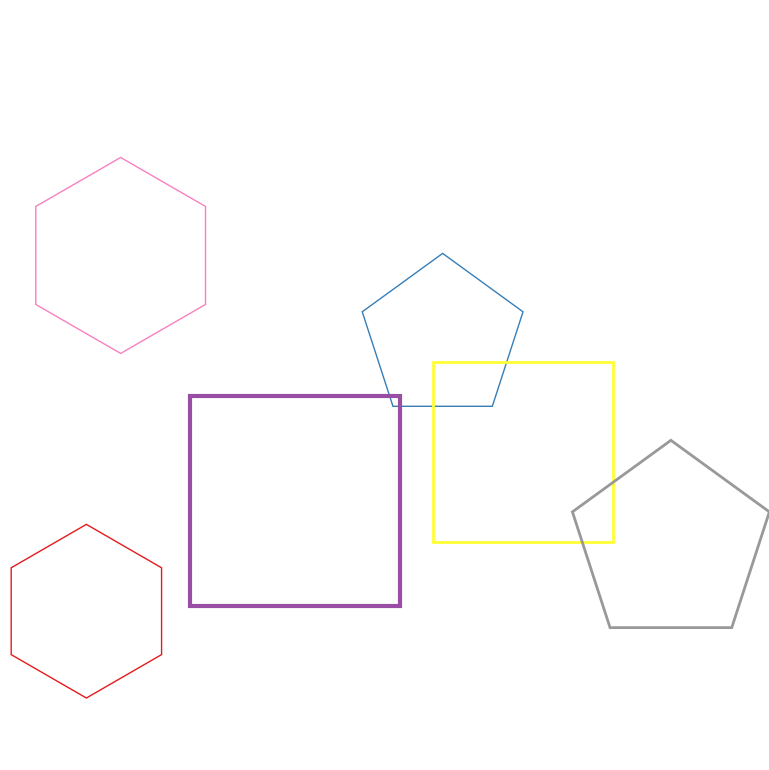[{"shape": "hexagon", "thickness": 0.5, "radius": 0.56, "center": [0.112, 0.206]}, {"shape": "pentagon", "thickness": 0.5, "radius": 0.55, "center": [0.575, 0.561]}, {"shape": "square", "thickness": 1.5, "radius": 0.68, "center": [0.383, 0.349]}, {"shape": "square", "thickness": 1, "radius": 0.58, "center": [0.679, 0.413]}, {"shape": "hexagon", "thickness": 0.5, "radius": 0.64, "center": [0.157, 0.668]}, {"shape": "pentagon", "thickness": 1, "radius": 0.67, "center": [0.871, 0.294]}]